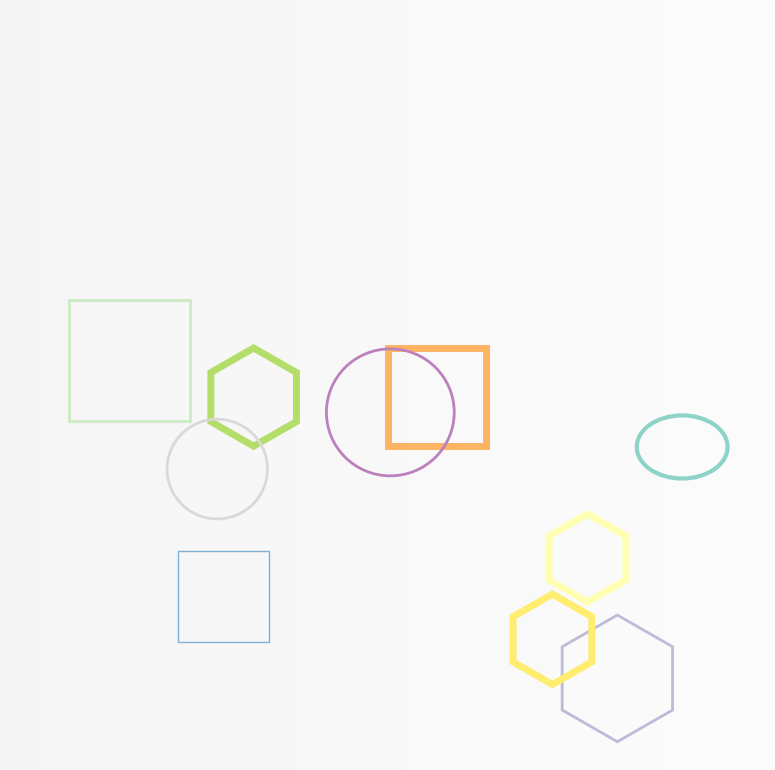[{"shape": "oval", "thickness": 1.5, "radius": 0.29, "center": [0.88, 0.42]}, {"shape": "hexagon", "thickness": 2.5, "radius": 0.29, "center": [0.758, 0.275]}, {"shape": "hexagon", "thickness": 1, "radius": 0.41, "center": [0.797, 0.119]}, {"shape": "square", "thickness": 0.5, "radius": 0.29, "center": [0.288, 0.225]}, {"shape": "square", "thickness": 2.5, "radius": 0.32, "center": [0.564, 0.484]}, {"shape": "hexagon", "thickness": 2.5, "radius": 0.32, "center": [0.327, 0.484]}, {"shape": "circle", "thickness": 1, "radius": 0.32, "center": [0.28, 0.391]}, {"shape": "circle", "thickness": 1, "radius": 0.41, "center": [0.504, 0.464]}, {"shape": "square", "thickness": 1, "radius": 0.39, "center": [0.167, 0.532]}, {"shape": "hexagon", "thickness": 2.5, "radius": 0.29, "center": [0.713, 0.17]}]